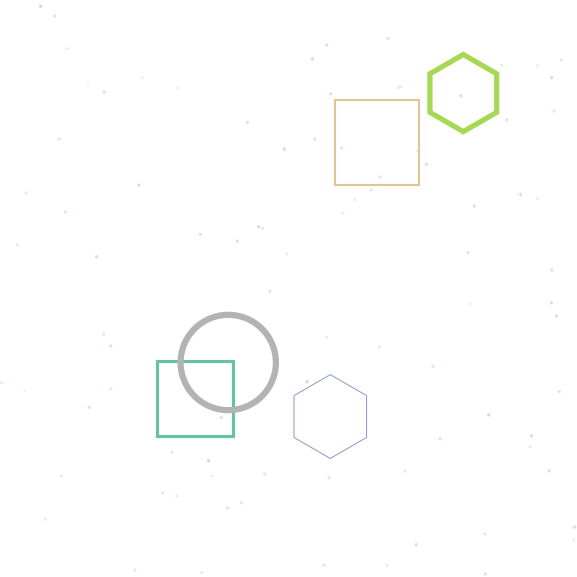[{"shape": "square", "thickness": 1.5, "radius": 0.33, "center": [0.338, 0.309]}, {"shape": "hexagon", "thickness": 0.5, "radius": 0.36, "center": [0.572, 0.278]}, {"shape": "hexagon", "thickness": 2.5, "radius": 0.33, "center": [0.802, 0.838]}, {"shape": "square", "thickness": 1, "radius": 0.37, "center": [0.653, 0.752]}, {"shape": "circle", "thickness": 3, "radius": 0.41, "center": [0.395, 0.371]}]